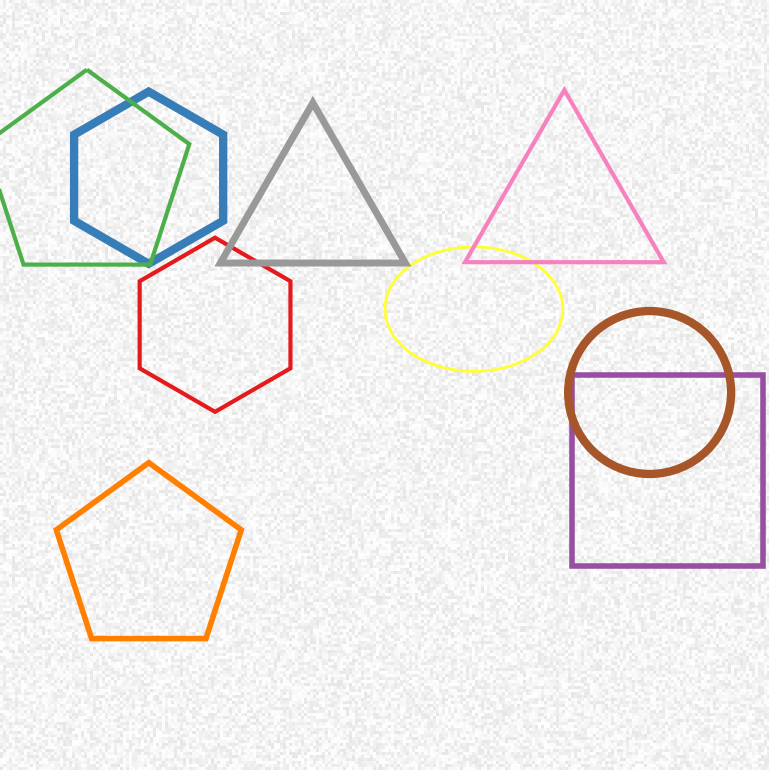[{"shape": "hexagon", "thickness": 1.5, "radius": 0.57, "center": [0.279, 0.578]}, {"shape": "hexagon", "thickness": 3, "radius": 0.56, "center": [0.193, 0.769]}, {"shape": "pentagon", "thickness": 1.5, "radius": 0.7, "center": [0.113, 0.77]}, {"shape": "square", "thickness": 2, "radius": 0.62, "center": [0.867, 0.389]}, {"shape": "pentagon", "thickness": 2, "radius": 0.63, "center": [0.193, 0.273]}, {"shape": "oval", "thickness": 1, "radius": 0.58, "center": [0.615, 0.599]}, {"shape": "circle", "thickness": 3, "radius": 0.53, "center": [0.844, 0.49]}, {"shape": "triangle", "thickness": 1.5, "radius": 0.75, "center": [0.733, 0.734]}, {"shape": "triangle", "thickness": 2.5, "radius": 0.69, "center": [0.406, 0.728]}]